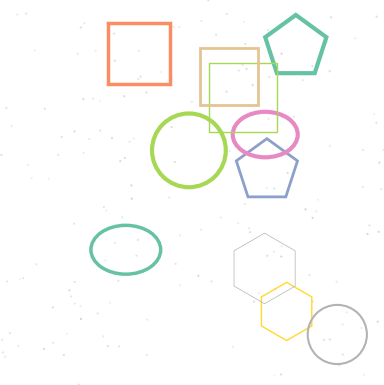[{"shape": "oval", "thickness": 2.5, "radius": 0.45, "center": [0.327, 0.351]}, {"shape": "pentagon", "thickness": 3, "radius": 0.42, "center": [0.768, 0.878]}, {"shape": "square", "thickness": 2.5, "radius": 0.4, "center": [0.361, 0.861]}, {"shape": "pentagon", "thickness": 2, "radius": 0.42, "center": [0.693, 0.556]}, {"shape": "oval", "thickness": 3, "radius": 0.42, "center": [0.689, 0.65]}, {"shape": "square", "thickness": 1, "radius": 0.44, "center": [0.631, 0.747]}, {"shape": "circle", "thickness": 3, "radius": 0.48, "center": [0.491, 0.609]}, {"shape": "hexagon", "thickness": 1, "radius": 0.38, "center": [0.744, 0.191]}, {"shape": "square", "thickness": 2, "radius": 0.37, "center": [0.595, 0.801]}, {"shape": "hexagon", "thickness": 0.5, "radius": 0.46, "center": [0.687, 0.303]}, {"shape": "circle", "thickness": 1.5, "radius": 0.38, "center": [0.876, 0.131]}]